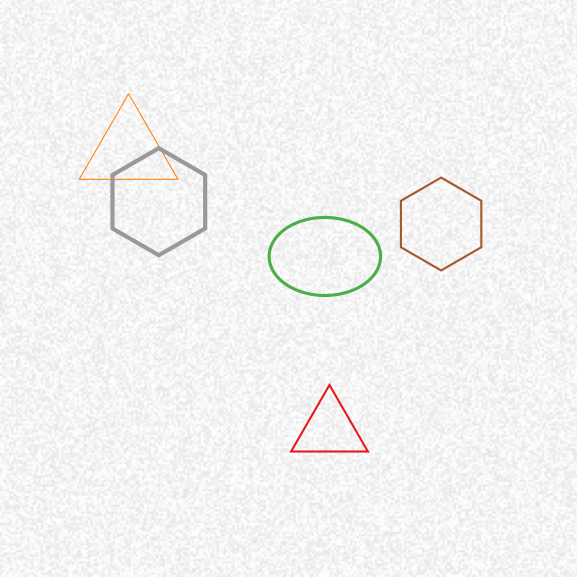[{"shape": "triangle", "thickness": 1, "radius": 0.38, "center": [0.571, 0.256]}, {"shape": "oval", "thickness": 1.5, "radius": 0.48, "center": [0.562, 0.555]}, {"shape": "triangle", "thickness": 0.5, "radius": 0.49, "center": [0.223, 0.738]}, {"shape": "hexagon", "thickness": 1, "radius": 0.4, "center": [0.764, 0.611]}, {"shape": "hexagon", "thickness": 2, "radius": 0.46, "center": [0.275, 0.65]}]